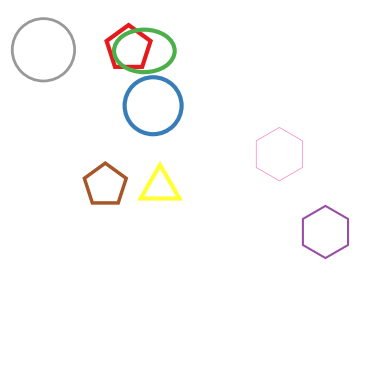[{"shape": "pentagon", "thickness": 3, "radius": 0.3, "center": [0.334, 0.875]}, {"shape": "circle", "thickness": 3, "radius": 0.37, "center": [0.398, 0.725]}, {"shape": "oval", "thickness": 3, "radius": 0.39, "center": [0.375, 0.868]}, {"shape": "hexagon", "thickness": 1.5, "radius": 0.34, "center": [0.845, 0.397]}, {"shape": "triangle", "thickness": 3, "radius": 0.29, "center": [0.416, 0.514]}, {"shape": "pentagon", "thickness": 2.5, "radius": 0.29, "center": [0.273, 0.519]}, {"shape": "hexagon", "thickness": 0.5, "radius": 0.35, "center": [0.726, 0.6]}, {"shape": "circle", "thickness": 2, "radius": 0.41, "center": [0.113, 0.871]}]